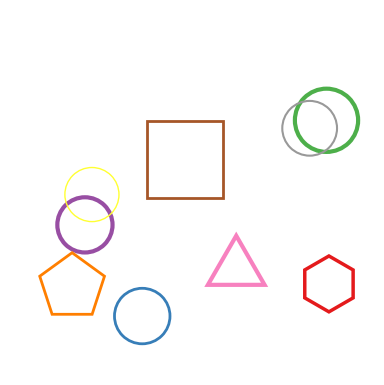[{"shape": "hexagon", "thickness": 2.5, "radius": 0.36, "center": [0.854, 0.263]}, {"shape": "circle", "thickness": 2, "radius": 0.36, "center": [0.369, 0.179]}, {"shape": "circle", "thickness": 3, "radius": 0.41, "center": [0.848, 0.688]}, {"shape": "circle", "thickness": 3, "radius": 0.36, "center": [0.221, 0.416]}, {"shape": "pentagon", "thickness": 2, "radius": 0.44, "center": [0.187, 0.255]}, {"shape": "circle", "thickness": 1, "radius": 0.35, "center": [0.239, 0.495]}, {"shape": "square", "thickness": 2, "radius": 0.5, "center": [0.481, 0.586]}, {"shape": "triangle", "thickness": 3, "radius": 0.43, "center": [0.614, 0.303]}, {"shape": "circle", "thickness": 1.5, "radius": 0.36, "center": [0.804, 0.667]}]